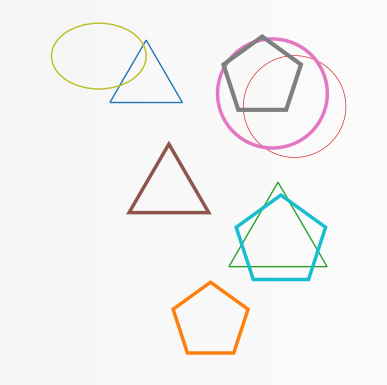[{"shape": "triangle", "thickness": 1, "radius": 0.54, "center": [0.377, 0.788]}, {"shape": "pentagon", "thickness": 2.5, "radius": 0.51, "center": [0.543, 0.165]}, {"shape": "triangle", "thickness": 1, "radius": 0.73, "center": [0.717, 0.381]}, {"shape": "circle", "thickness": 0.5, "radius": 0.66, "center": [0.76, 0.723]}, {"shape": "triangle", "thickness": 2.5, "radius": 0.59, "center": [0.436, 0.507]}, {"shape": "circle", "thickness": 2.5, "radius": 0.71, "center": [0.703, 0.757]}, {"shape": "pentagon", "thickness": 3, "radius": 0.53, "center": [0.677, 0.8]}, {"shape": "oval", "thickness": 1, "radius": 0.61, "center": [0.255, 0.854]}, {"shape": "pentagon", "thickness": 2.5, "radius": 0.61, "center": [0.725, 0.372]}]